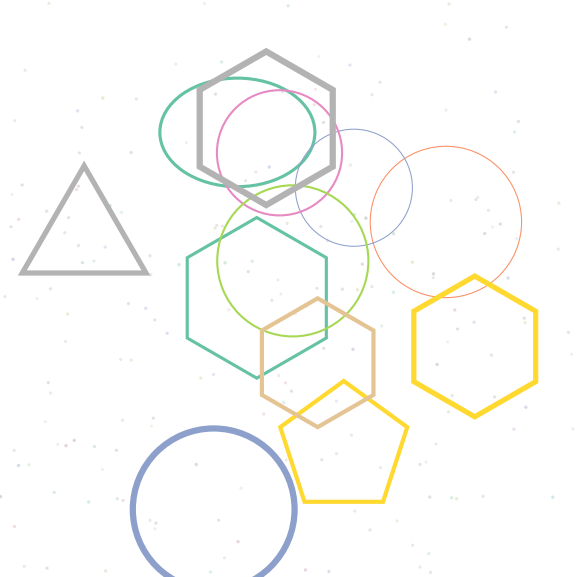[{"shape": "hexagon", "thickness": 1.5, "radius": 0.7, "center": [0.445, 0.483]}, {"shape": "oval", "thickness": 1.5, "radius": 0.67, "center": [0.411, 0.77]}, {"shape": "circle", "thickness": 0.5, "radius": 0.66, "center": [0.772, 0.615]}, {"shape": "circle", "thickness": 0.5, "radius": 0.51, "center": [0.613, 0.674]}, {"shape": "circle", "thickness": 3, "radius": 0.7, "center": [0.37, 0.117]}, {"shape": "circle", "thickness": 1, "radius": 0.54, "center": [0.484, 0.735]}, {"shape": "circle", "thickness": 1, "radius": 0.65, "center": [0.507, 0.547]}, {"shape": "hexagon", "thickness": 2.5, "radius": 0.61, "center": [0.822, 0.399]}, {"shape": "pentagon", "thickness": 2, "radius": 0.58, "center": [0.595, 0.224]}, {"shape": "hexagon", "thickness": 2, "radius": 0.56, "center": [0.55, 0.371]}, {"shape": "triangle", "thickness": 2.5, "radius": 0.62, "center": [0.146, 0.588]}, {"shape": "hexagon", "thickness": 3, "radius": 0.66, "center": [0.461, 0.777]}]